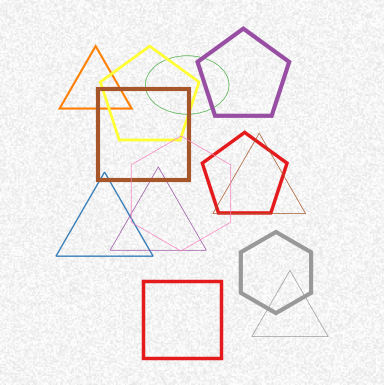[{"shape": "square", "thickness": 2.5, "radius": 0.5, "center": [0.473, 0.17]}, {"shape": "pentagon", "thickness": 2.5, "radius": 0.58, "center": [0.636, 0.54]}, {"shape": "triangle", "thickness": 1, "radius": 0.73, "center": [0.272, 0.407]}, {"shape": "oval", "thickness": 0.5, "radius": 0.54, "center": [0.486, 0.779]}, {"shape": "triangle", "thickness": 0.5, "radius": 0.72, "center": [0.411, 0.422]}, {"shape": "pentagon", "thickness": 3, "radius": 0.63, "center": [0.632, 0.801]}, {"shape": "triangle", "thickness": 1.5, "radius": 0.54, "center": [0.248, 0.772]}, {"shape": "pentagon", "thickness": 2, "radius": 0.67, "center": [0.389, 0.745]}, {"shape": "triangle", "thickness": 0.5, "radius": 0.7, "center": [0.673, 0.515]}, {"shape": "square", "thickness": 3, "radius": 0.59, "center": [0.373, 0.65]}, {"shape": "hexagon", "thickness": 0.5, "radius": 0.75, "center": [0.47, 0.497]}, {"shape": "triangle", "thickness": 0.5, "radius": 0.57, "center": [0.753, 0.183]}, {"shape": "hexagon", "thickness": 3, "radius": 0.53, "center": [0.717, 0.292]}]